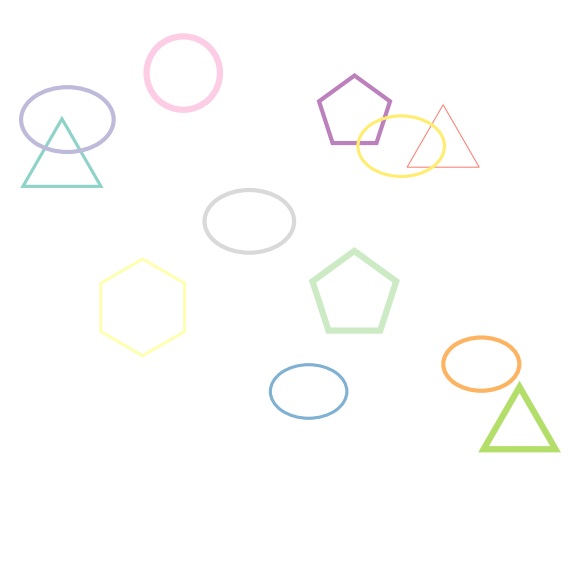[{"shape": "triangle", "thickness": 1.5, "radius": 0.39, "center": [0.107, 0.715]}, {"shape": "hexagon", "thickness": 1.5, "radius": 0.42, "center": [0.247, 0.467]}, {"shape": "oval", "thickness": 2, "radius": 0.4, "center": [0.117, 0.792]}, {"shape": "triangle", "thickness": 0.5, "radius": 0.36, "center": [0.767, 0.746]}, {"shape": "oval", "thickness": 1.5, "radius": 0.33, "center": [0.534, 0.321]}, {"shape": "oval", "thickness": 2, "radius": 0.33, "center": [0.833, 0.369]}, {"shape": "triangle", "thickness": 3, "radius": 0.36, "center": [0.9, 0.257]}, {"shape": "circle", "thickness": 3, "radius": 0.32, "center": [0.317, 0.873]}, {"shape": "oval", "thickness": 2, "radius": 0.39, "center": [0.432, 0.616]}, {"shape": "pentagon", "thickness": 2, "radius": 0.32, "center": [0.614, 0.804]}, {"shape": "pentagon", "thickness": 3, "radius": 0.38, "center": [0.614, 0.488]}, {"shape": "oval", "thickness": 1.5, "radius": 0.37, "center": [0.695, 0.746]}]